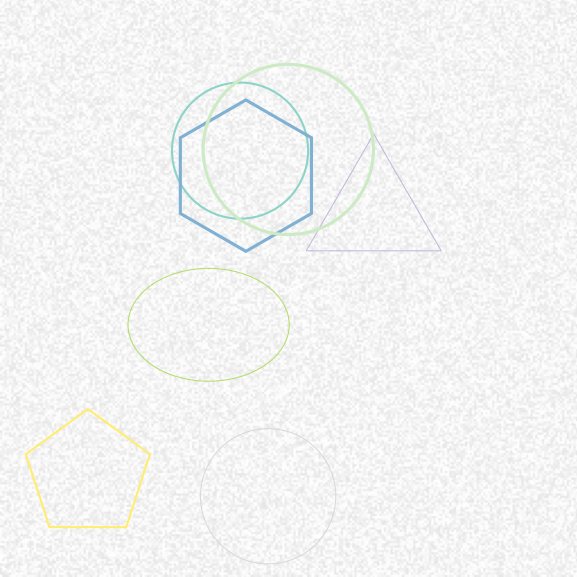[{"shape": "circle", "thickness": 1, "radius": 0.59, "center": [0.416, 0.738]}, {"shape": "triangle", "thickness": 0.5, "radius": 0.67, "center": [0.647, 0.632]}, {"shape": "hexagon", "thickness": 1.5, "radius": 0.66, "center": [0.426, 0.695]}, {"shape": "oval", "thickness": 0.5, "radius": 0.7, "center": [0.361, 0.437]}, {"shape": "circle", "thickness": 0.5, "radius": 0.59, "center": [0.464, 0.14]}, {"shape": "circle", "thickness": 1.5, "radius": 0.74, "center": [0.499, 0.74]}, {"shape": "pentagon", "thickness": 1, "radius": 0.57, "center": [0.152, 0.178]}]